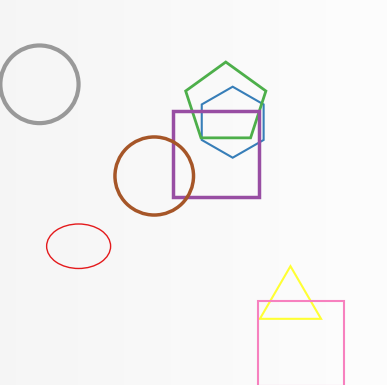[{"shape": "oval", "thickness": 1, "radius": 0.41, "center": [0.203, 0.36]}, {"shape": "hexagon", "thickness": 1.5, "radius": 0.46, "center": [0.6, 0.683]}, {"shape": "pentagon", "thickness": 2, "radius": 0.54, "center": [0.583, 0.73]}, {"shape": "square", "thickness": 2.5, "radius": 0.56, "center": [0.557, 0.601]}, {"shape": "triangle", "thickness": 1.5, "radius": 0.46, "center": [0.75, 0.217]}, {"shape": "circle", "thickness": 2.5, "radius": 0.51, "center": [0.398, 0.543]}, {"shape": "square", "thickness": 1.5, "radius": 0.55, "center": [0.777, 0.108]}, {"shape": "circle", "thickness": 3, "radius": 0.5, "center": [0.102, 0.781]}]